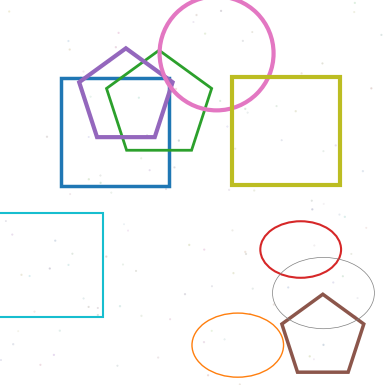[{"shape": "square", "thickness": 2.5, "radius": 0.7, "center": [0.298, 0.656]}, {"shape": "oval", "thickness": 1, "radius": 0.59, "center": [0.618, 0.104]}, {"shape": "pentagon", "thickness": 2, "radius": 0.72, "center": [0.413, 0.726]}, {"shape": "oval", "thickness": 1.5, "radius": 0.52, "center": [0.781, 0.352]}, {"shape": "pentagon", "thickness": 3, "radius": 0.64, "center": [0.327, 0.747]}, {"shape": "pentagon", "thickness": 2.5, "radius": 0.56, "center": [0.839, 0.124]}, {"shape": "circle", "thickness": 3, "radius": 0.74, "center": [0.563, 0.861]}, {"shape": "oval", "thickness": 0.5, "radius": 0.66, "center": [0.84, 0.239]}, {"shape": "square", "thickness": 3, "radius": 0.7, "center": [0.744, 0.659]}, {"shape": "square", "thickness": 1.5, "radius": 0.68, "center": [0.132, 0.311]}]